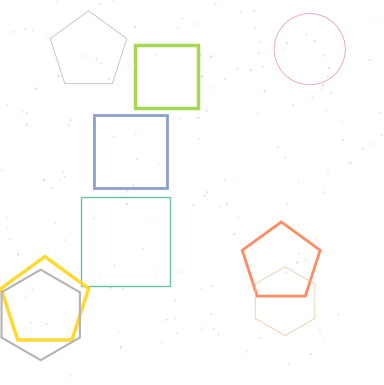[{"shape": "square", "thickness": 1, "radius": 0.58, "center": [0.327, 0.372]}, {"shape": "pentagon", "thickness": 2, "radius": 0.53, "center": [0.73, 0.317]}, {"shape": "square", "thickness": 2, "radius": 0.48, "center": [0.339, 0.606]}, {"shape": "circle", "thickness": 0.5, "radius": 0.46, "center": [0.804, 0.872]}, {"shape": "square", "thickness": 2.5, "radius": 0.41, "center": [0.433, 0.801]}, {"shape": "pentagon", "thickness": 2.5, "radius": 0.6, "center": [0.116, 0.214]}, {"shape": "hexagon", "thickness": 0.5, "radius": 0.45, "center": [0.74, 0.218]}, {"shape": "pentagon", "thickness": 0.5, "radius": 0.52, "center": [0.23, 0.867]}, {"shape": "hexagon", "thickness": 1.5, "radius": 0.59, "center": [0.106, 0.182]}]